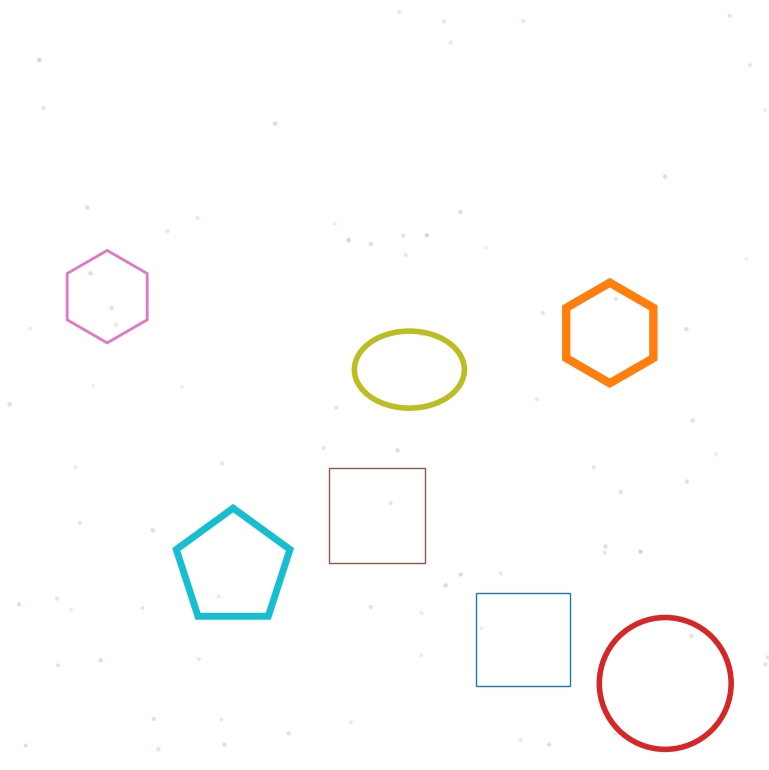[{"shape": "square", "thickness": 0.5, "radius": 0.3, "center": [0.679, 0.17]}, {"shape": "hexagon", "thickness": 3, "radius": 0.33, "center": [0.792, 0.568]}, {"shape": "circle", "thickness": 2, "radius": 0.43, "center": [0.864, 0.112]}, {"shape": "square", "thickness": 0.5, "radius": 0.31, "center": [0.49, 0.33]}, {"shape": "hexagon", "thickness": 1, "radius": 0.3, "center": [0.139, 0.615]}, {"shape": "oval", "thickness": 2, "radius": 0.36, "center": [0.532, 0.52]}, {"shape": "pentagon", "thickness": 2.5, "radius": 0.39, "center": [0.303, 0.262]}]